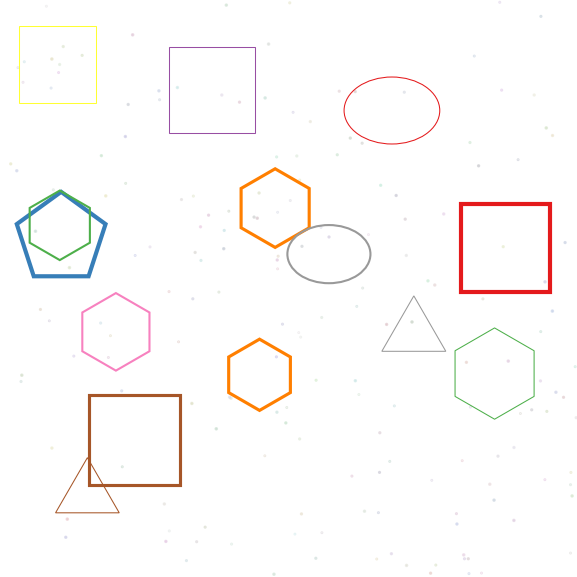[{"shape": "square", "thickness": 2, "radius": 0.38, "center": [0.875, 0.57]}, {"shape": "oval", "thickness": 0.5, "radius": 0.41, "center": [0.679, 0.808]}, {"shape": "pentagon", "thickness": 2, "radius": 0.4, "center": [0.106, 0.586]}, {"shape": "hexagon", "thickness": 1, "radius": 0.3, "center": [0.103, 0.609]}, {"shape": "hexagon", "thickness": 0.5, "radius": 0.4, "center": [0.856, 0.352]}, {"shape": "square", "thickness": 0.5, "radius": 0.37, "center": [0.368, 0.844]}, {"shape": "hexagon", "thickness": 1.5, "radius": 0.34, "center": [0.476, 0.639]}, {"shape": "hexagon", "thickness": 1.5, "radius": 0.31, "center": [0.449, 0.35]}, {"shape": "square", "thickness": 0.5, "radius": 0.33, "center": [0.1, 0.887]}, {"shape": "triangle", "thickness": 0.5, "radius": 0.32, "center": [0.151, 0.143]}, {"shape": "square", "thickness": 1.5, "radius": 0.39, "center": [0.233, 0.238]}, {"shape": "hexagon", "thickness": 1, "radius": 0.34, "center": [0.201, 0.424]}, {"shape": "oval", "thickness": 1, "radius": 0.36, "center": [0.57, 0.559]}, {"shape": "triangle", "thickness": 0.5, "radius": 0.32, "center": [0.717, 0.423]}]